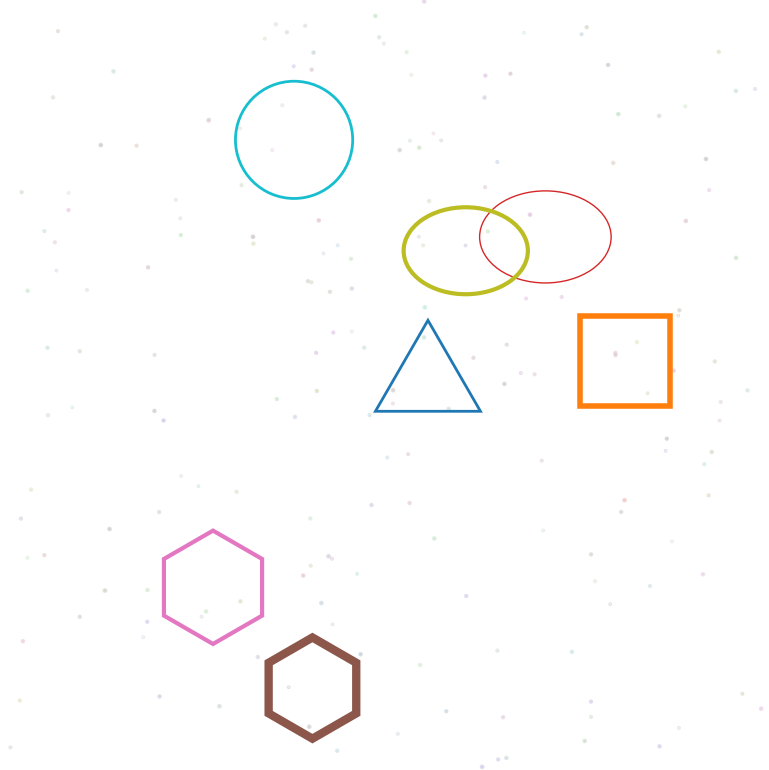[{"shape": "triangle", "thickness": 1, "radius": 0.39, "center": [0.556, 0.505]}, {"shape": "square", "thickness": 2, "radius": 0.29, "center": [0.812, 0.531]}, {"shape": "oval", "thickness": 0.5, "radius": 0.43, "center": [0.708, 0.692]}, {"shape": "hexagon", "thickness": 3, "radius": 0.33, "center": [0.406, 0.106]}, {"shape": "hexagon", "thickness": 1.5, "radius": 0.37, "center": [0.277, 0.237]}, {"shape": "oval", "thickness": 1.5, "radius": 0.4, "center": [0.605, 0.674]}, {"shape": "circle", "thickness": 1, "radius": 0.38, "center": [0.382, 0.818]}]